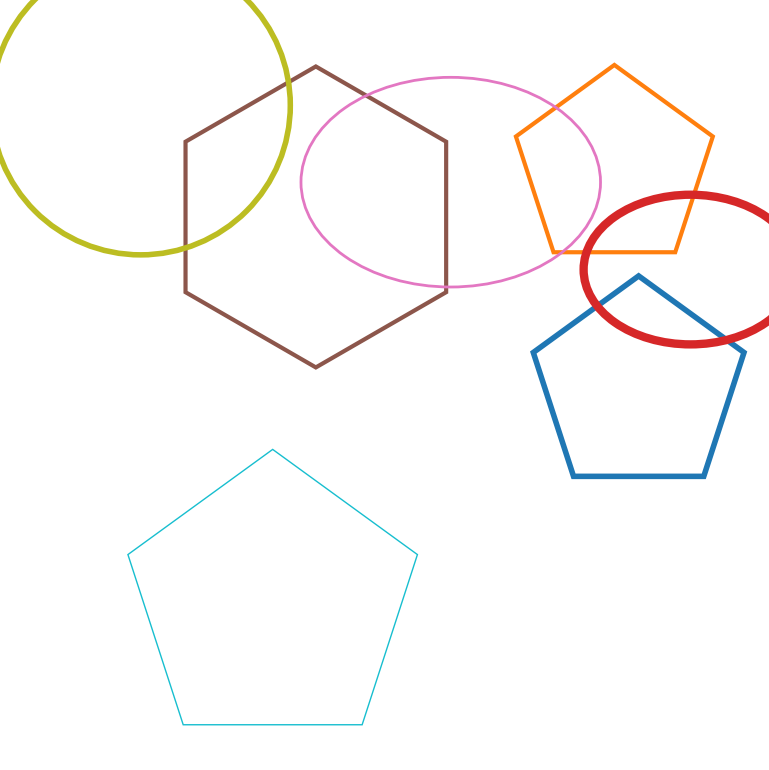[{"shape": "pentagon", "thickness": 2, "radius": 0.72, "center": [0.829, 0.498]}, {"shape": "pentagon", "thickness": 1.5, "radius": 0.67, "center": [0.798, 0.781]}, {"shape": "oval", "thickness": 3, "radius": 0.69, "center": [0.897, 0.65]}, {"shape": "hexagon", "thickness": 1.5, "radius": 0.98, "center": [0.41, 0.718]}, {"shape": "oval", "thickness": 1, "radius": 0.97, "center": [0.585, 0.763]}, {"shape": "circle", "thickness": 2, "radius": 0.97, "center": [0.183, 0.863]}, {"shape": "pentagon", "thickness": 0.5, "radius": 0.99, "center": [0.354, 0.219]}]